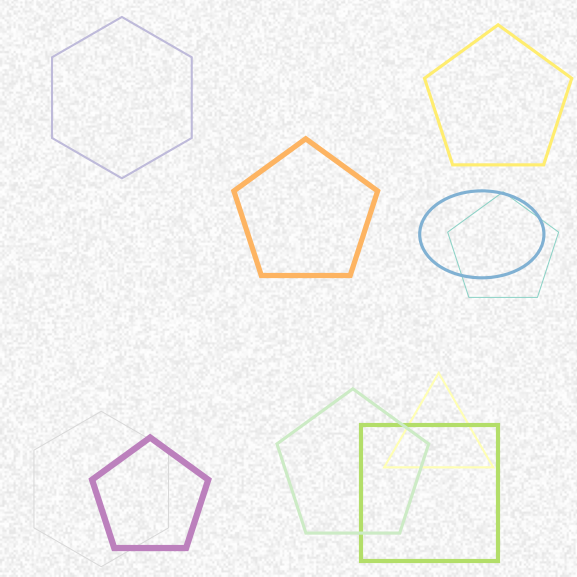[{"shape": "pentagon", "thickness": 0.5, "radius": 0.51, "center": [0.871, 0.566]}, {"shape": "triangle", "thickness": 1, "radius": 0.55, "center": [0.76, 0.244]}, {"shape": "hexagon", "thickness": 1, "radius": 0.7, "center": [0.211, 0.83]}, {"shape": "oval", "thickness": 1.5, "radius": 0.54, "center": [0.834, 0.593]}, {"shape": "pentagon", "thickness": 2.5, "radius": 0.65, "center": [0.529, 0.628]}, {"shape": "square", "thickness": 2, "radius": 0.59, "center": [0.743, 0.146]}, {"shape": "hexagon", "thickness": 0.5, "radius": 0.67, "center": [0.175, 0.152]}, {"shape": "pentagon", "thickness": 3, "radius": 0.53, "center": [0.26, 0.136]}, {"shape": "pentagon", "thickness": 1.5, "radius": 0.69, "center": [0.611, 0.188]}, {"shape": "pentagon", "thickness": 1.5, "radius": 0.67, "center": [0.863, 0.822]}]